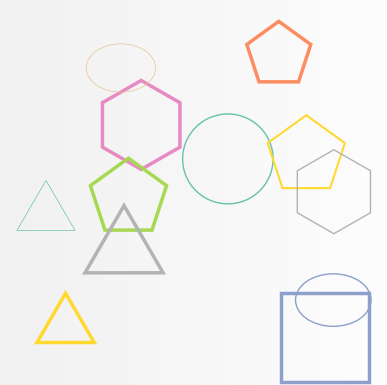[{"shape": "triangle", "thickness": 0.5, "radius": 0.43, "center": [0.119, 0.445]}, {"shape": "circle", "thickness": 1, "radius": 0.58, "center": [0.588, 0.587]}, {"shape": "pentagon", "thickness": 2.5, "radius": 0.43, "center": [0.719, 0.858]}, {"shape": "oval", "thickness": 1, "radius": 0.49, "center": [0.86, 0.221]}, {"shape": "square", "thickness": 2.5, "radius": 0.57, "center": [0.839, 0.123]}, {"shape": "hexagon", "thickness": 2.5, "radius": 0.58, "center": [0.364, 0.676]}, {"shape": "pentagon", "thickness": 2.5, "radius": 0.52, "center": [0.332, 0.486]}, {"shape": "triangle", "thickness": 2.5, "radius": 0.43, "center": [0.169, 0.153]}, {"shape": "pentagon", "thickness": 1.5, "radius": 0.52, "center": [0.79, 0.596]}, {"shape": "oval", "thickness": 0.5, "radius": 0.45, "center": [0.312, 0.824]}, {"shape": "triangle", "thickness": 2.5, "radius": 0.58, "center": [0.32, 0.35]}, {"shape": "hexagon", "thickness": 1, "radius": 0.55, "center": [0.862, 0.502]}]